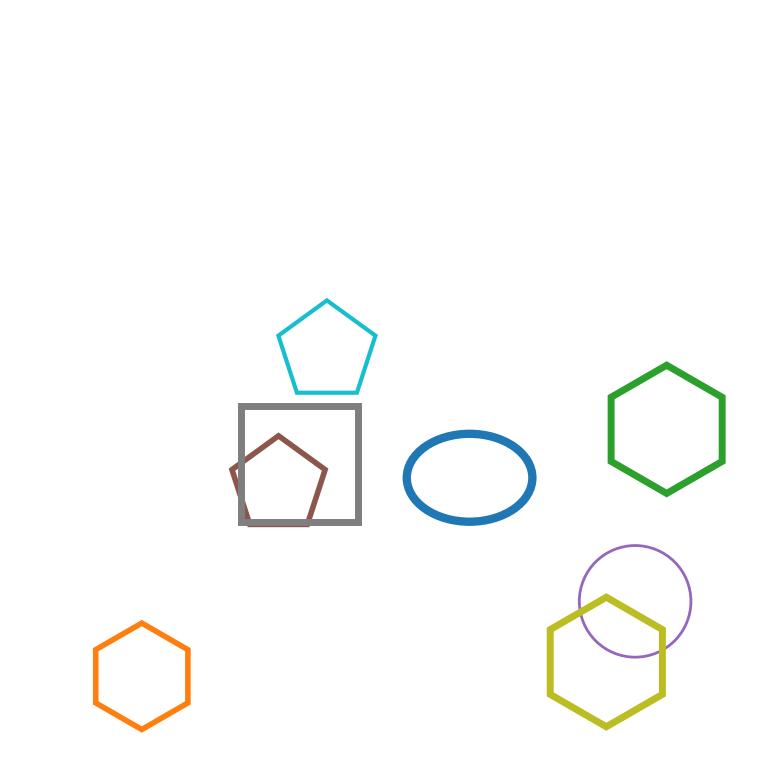[{"shape": "oval", "thickness": 3, "radius": 0.41, "center": [0.61, 0.38]}, {"shape": "hexagon", "thickness": 2, "radius": 0.35, "center": [0.184, 0.122]}, {"shape": "hexagon", "thickness": 2.5, "radius": 0.42, "center": [0.866, 0.442]}, {"shape": "circle", "thickness": 1, "radius": 0.36, "center": [0.825, 0.219]}, {"shape": "pentagon", "thickness": 2, "radius": 0.32, "center": [0.362, 0.37]}, {"shape": "square", "thickness": 2.5, "radius": 0.38, "center": [0.389, 0.397]}, {"shape": "hexagon", "thickness": 2.5, "radius": 0.42, "center": [0.787, 0.14]}, {"shape": "pentagon", "thickness": 1.5, "radius": 0.33, "center": [0.425, 0.544]}]